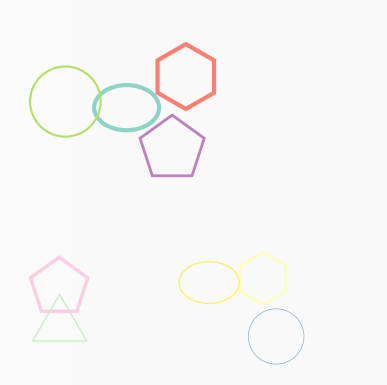[{"shape": "oval", "thickness": 3, "radius": 0.42, "center": [0.327, 0.72]}, {"shape": "hexagon", "thickness": 1.5, "radius": 0.34, "center": [0.679, 0.277]}, {"shape": "hexagon", "thickness": 3, "radius": 0.42, "center": [0.479, 0.801]}, {"shape": "circle", "thickness": 0.5, "radius": 0.36, "center": [0.713, 0.126]}, {"shape": "circle", "thickness": 1.5, "radius": 0.46, "center": [0.169, 0.736]}, {"shape": "pentagon", "thickness": 2.5, "radius": 0.39, "center": [0.153, 0.254]}, {"shape": "pentagon", "thickness": 2, "radius": 0.44, "center": [0.444, 0.614]}, {"shape": "triangle", "thickness": 1, "radius": 0.4, "center": [0.154, 0.155]}, {"shape": "oval", "thickness": 1, "radius": 0.39, "center": [0.54, 0.266]}]